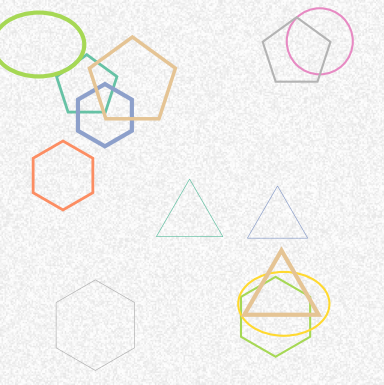[{"shape": "triangle", "thickness": 0.5, "radius": 0.5, "center": [0.492, 0.435]}, {"shape": "pentagon", "thickness": 2, "radius": 0.41, "center": [0.225, 0.776]}, {"shape": "hexagon", "thickness": 2, "radius": 0.45, "center": [0.164, 0.544]}, {"shape": "triangle", "thickness": 0.5, "radius": 0.45, "center": [0.721, 0.427]}, {"shape": "hexagon", "thickness": 3, "radius": 0.4, "center": [0.273, 0.701]}, {"shape": "circle", "thickness": 1.5, "radius": 0.43, "center": [0.831, 0.893]}, {"shape": "hexagon", "thickness": 1.5, "radius": 0.52, "center": [0.716, 0.177]}, {"shape": "oval", "thickness": 3, "radius": 0.59, "center": [0.1, 0.884]}, {"shape": "oval", "thickness": 1.5, "radius": 0.59, "center": [0.737, 0.211]}, {"shape": "pentagon", "thickness": 2.5, "radius": 0.59, "center": [0.344, 0.786]}, {"shape": "triangle", "thickness": 3, "radius": 0.56, "center": [0.731, 0.238]}, {"shape": "pentagon", "thickness": 1.5, "radius": 0.46, "center": [0.77, 0.863]}, {"shape": "hexagon", "thickness": 0.5, "radius": 0.59, "center": [0.248, 0.155]}]